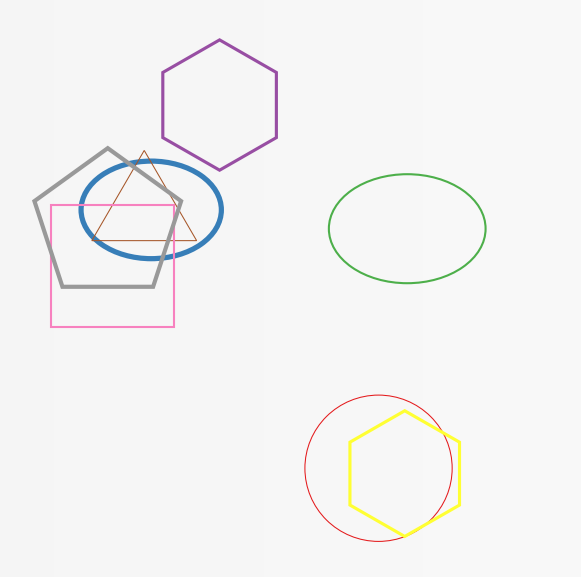[{"shape": "circle", "thickness": 0.5, "radius": 0.63, "center": [0.651, 0.188]}, {"shape": "oval", "thickness": 2.5, "radius": 0.6, "center": [0.26, 0.636]}, {"shape": "oval", "thickness": 1, "radius": 0.67, "center": [0.701, 0.603]}, {"shape": "hexagon", "thickness": 1.5, "radius": 0.56, "center": [0.378, 0.817]}, {"shape": "hexagon", "thickness": 1.5, "radius": 0.54, "center": [0.696, 0.179]}, {"shape": "triangle", "thickness": 0.5, "radius": 0.52, "center": [0.248, 0.634]}, {"shape": "square", "thickness": 1, "radius": 0.53, "center": [0.193, 0.538]}, {"shape": "pentagon", "thickness": 2, "radius": 0.66, "center": [0.185, 0.61]}]